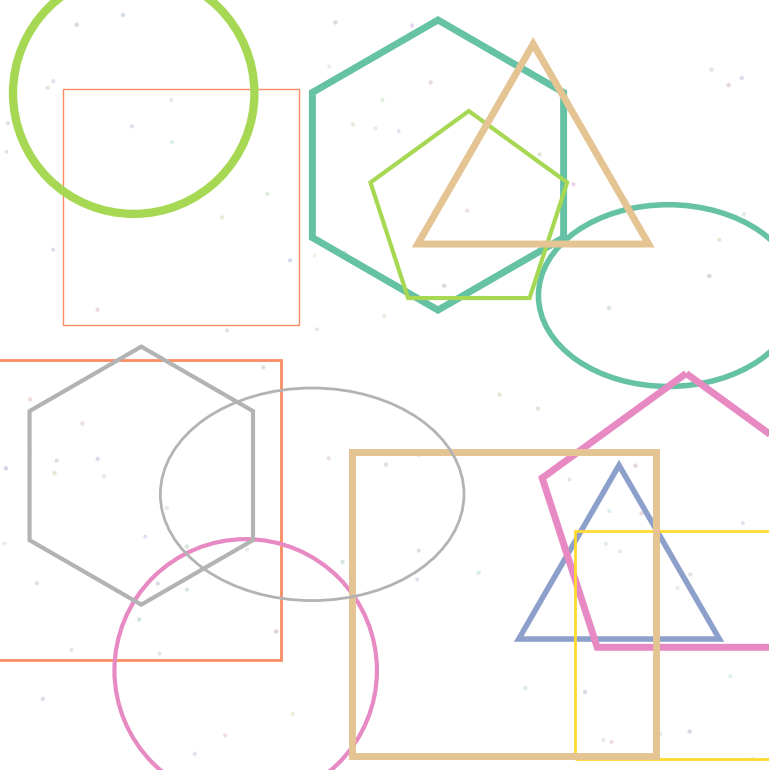[{"shape": "oval", "thickness": 2, "radius": 0.84, "center": [0.868, 0.616]}, {"shape": "hexagon", "thickness": 2.5, "radius": 0.94, "center": [0.569, 0.786]}, {"shape": "square", "thickness": 1, "radius": 0.97, "center": [0.17, 0.337]}, {"shape": "square", "thickness": 0.5, "radius": 0.77, "center": [0.235, 0.731]}, {"shape": "triangle", "thickness": 2, "radius": 0.75, "center": [0.804, 0.245]}, {"shape": "circle", "thickness": 1.5, "radius": 0.85, "center": [0.319, 0.129]}, {"shape": "pentagon", "thickness": 2.5, "radius": 0.98, "center": [0.891, 0.318]}, {"shape": "circle", "thickness": 3, "radius": 0.78, "center": [0.174, 0.879]}, {"shape": "pentagon", "thickness": 1.5, "radius": 0.67, "center": [0.609, 0.722]}, {"shape": "square", "thickness": 1, "radius": 0.74, "center": [0.895, 0.162]}, {"shape": "square", "thickness": 2.5, "radius": 0.99, "center": [0.654, 0.215]}, {"shape": "triangle", "thickness": 2.5, "radius": 0.87, "center": [0.692, 0.77]}, {"shape": "hexagon", "thickness": 1.5, "radius": 0.84, "center": [0.183, 0.382]}, {"shape": "oval", "thickness": 1, "radius": 0.99, "center": [0.405, 0.358]}]